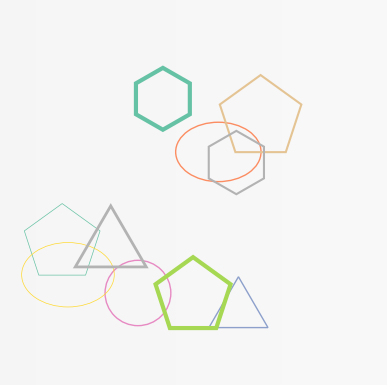[{"shape": "hexagon", "thickness": 3, "radius": 0.4, "center": [0.42, 0.743]}, {"shape": "pentagon", "thickness": 0.5, "radius": 0.51, "center": [0.16, 0.369]}, {"shape": "oval", "thickness": 1, "radius": 0.55, "center": [0.563, 0.605]}, {"shape": "triangle", "thickness": 1, "radius": 0.44, "center": [0.615, 0.193]}, {"shape": "circle", "thickness": 1, "radius": 0.42, "center": [0.356, 0.239]}, {"shape": "pentagon", "thickness": 3, "radius": 0.51, "center": [0.498, 0.23]}, {"shape": "oval", "thickness": 0.5, "radius": 0.6, "center": [0.175, 0.286]}, {"shape": "pentagon", "thickness": 1.5, "radius": 0.55, "center": [0.672, 0.694]}, {"shape": "hexagon", "thickness": 1.5, "radius": 0.41, "center": [0.61, 0.578]}, {"shape": "triangle", "thickness": 2, "radius": 0.53, "center": [0.286, 0.36]}]